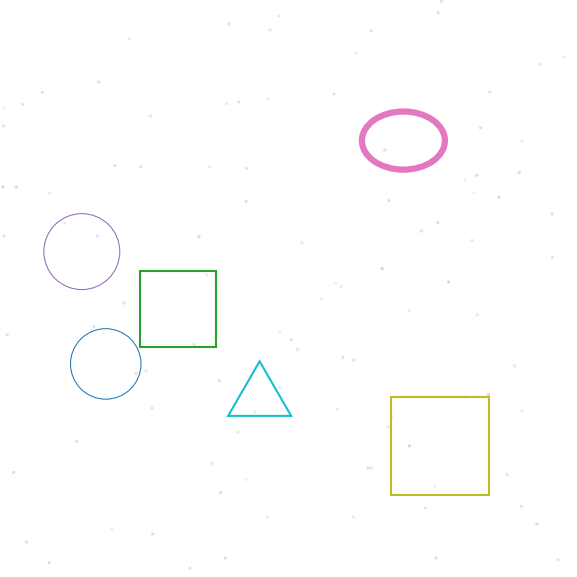[{"shape": "circle", "thickness": 0.5, "radius": 0.31, "center": [0.183, 0.369]}, {"shape": "square", "thickness": 1, "radius": 0.33, "center": [0.308, 0.464]}, {"shape": "circle", "thickness": 0.5, "radius": 0.33, "center": [0.142, 0.563]}, {"shape": "oval", "thickness": 3, "radius": 0.36, "center": [0.699, 0.756]}, {"shape": "square", "thickness": 1, "radius": 0.43, "center": [0.763, 0.226]}, {"shape": "triangle", "thickness": 1, "radius": 0.32, "center": [0.45, 0.31]}]